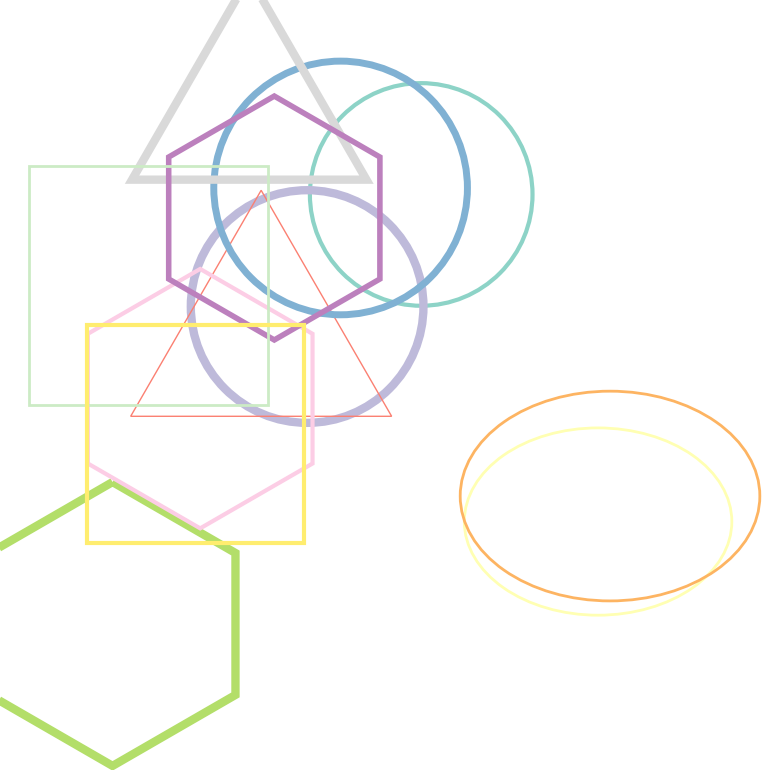[{"shape": "circle", "thickness": 1.5, "radius": 0.72, "center": [0.547, 0.747]}, {"shape": "oval", "thickness": 1, "radius": 0.87, "center": [0.777, 0.323]}, {"shape": "circle", "thickness": 3, "radius": 0.76, "center": [0.399, 0.602]}, {"shape": "triangle", "thickness": 0.5, "radius": 0.98, "center": [0.339, 0.557]}, {"shape": "circle", "thickness": 2.5, "radius": 0.82, "center": [0.442, 0.756]}, {"shape": "oval", "thickness": 1, "radius": 0.97, "center": [0.792, 0.356]}, {"shape": "hexagon", "thickness": 3, "radius": 0.92, "center": [0.146, 0.19]}, {"shape": "hexagon", "thickness": 1.5, "radius": 0.84, "center": [0.26, 0.482]}, {"shape": "triangle", "thickness": 3, "radius": 0.88, "center": [0.324, 0.855]}, {"shape": "hexagon", "thickness": 2, "radius": 0.79, "center": [0.356, 0.717]}, {"shape": "square", "thickness": 1, "radius": 0.78, "center": [0.192, 0.63]}, {"shape": "square", "thickness": 1.5, "radius": 0.71, "center": [0.254, 0.436]}]